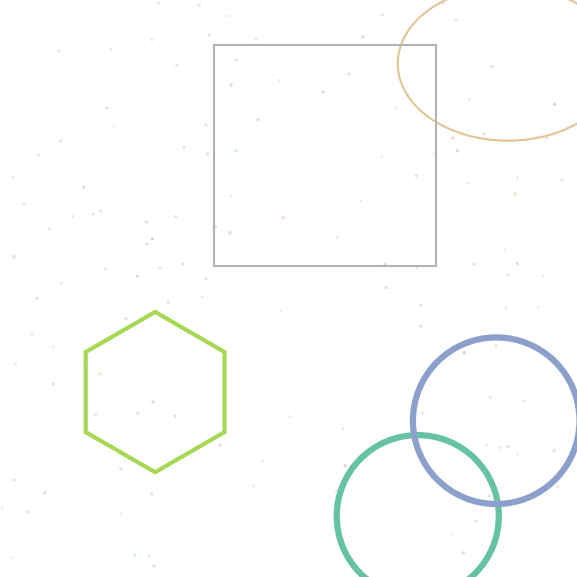[{"shape": "circle", "thickness": 3, "radius": 0.7, "center": [0.723, 0.105]}, {"shape": "circle", "thickness": 3, "radius": 0.72, "center": [0.859, 0.271]}, {"shape": "hexagon", "thickness": 2, "radius": 0.69, "center": [0.269, 0.32]}, {"shape": "oval", "thickness": 1, "radius": 0.95, "center": [0.879, 0.889]}, {"shape": "square", "thickness": 1, "radius": 0.96, "center": [0.563, 0.73]}]